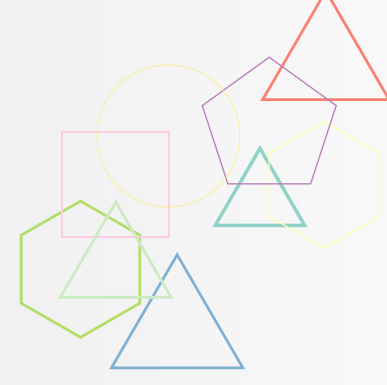[{"shape": "triangle", "thickness": 2.5, "radius": 0.67, "center": [0.671, 0.481]}, {"shape": "hexagon", "thickness": 1, "radius": 0.82, "center": [0.837, 0.52]}, {"shape": "triangle", "thickness": 2, "radius": 0.94, "center": [0.841, 0.835]}, {"shape": "triangle", "thickness": 2, "radius": 0.98, "center": [0.457, 0.142]}, {"shape": "hexagon", "thickness": 2, "radius": 0.88, "center": [0.208, 0.301]}, {"shape": "square", "thickness": 1.5, "radius": 0.69, "center": [0.298, 0.521]}, {"shape": "pentagon", "thickness": 1, "radius": 0.91, "center": [0.695, 0.67]}, {"shape": "triangle", "thickness": 2, "radius": 0.82, "center": [0.299, 0.31]}, {"shape": "circle", "thickness": 0.5, "radius": 0.92, "center": [0.434, 0.647]}]